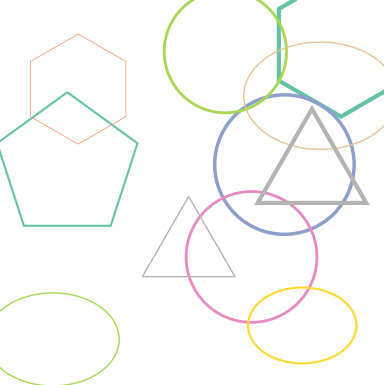[{"shape": "pentagon", "thickness": 1.5, "radius": 0.96, "center": [0.175, 0.569]}, {"shape": "hexagon", "thickness": 3, "radius": 0.93, "center": [0.886, 0.884]}, {"shape": "hexagon", "thickness": 0.5, "radius": 0.72, "center": [0.203, 0.769]}, {"shape": "circle", "thickness": 2.5, "radius": 0.91, "center": [0.739, 0.572]}, {"shape": "circle", "thickness": 2, "radius": 0.85, "center": [0.653, 0.333]}, {"shape": "circle", "thickness": 2, "radius": 0.79, "center": [0.585, 0.866]}, {"shape": "oval", "thickness": 1, "radius": 0.86, "center": [0.137, 0.118]}, {"shape": "oval", "thickness": 1.5, "radius": 0.7, "center": [0.785, 0.155]}, {"shape": "oval", "thickness": 1, "radius": 1.0, "center": [0.832, 0.751]}, {"shape": "triangle", "thickness": 3, "radius": 0.81, "center": [0.81, 0.554]}, {"shape": "triangle", "thickness": 1, "radius": 0.69, "center": [0.49, 0.351]}]